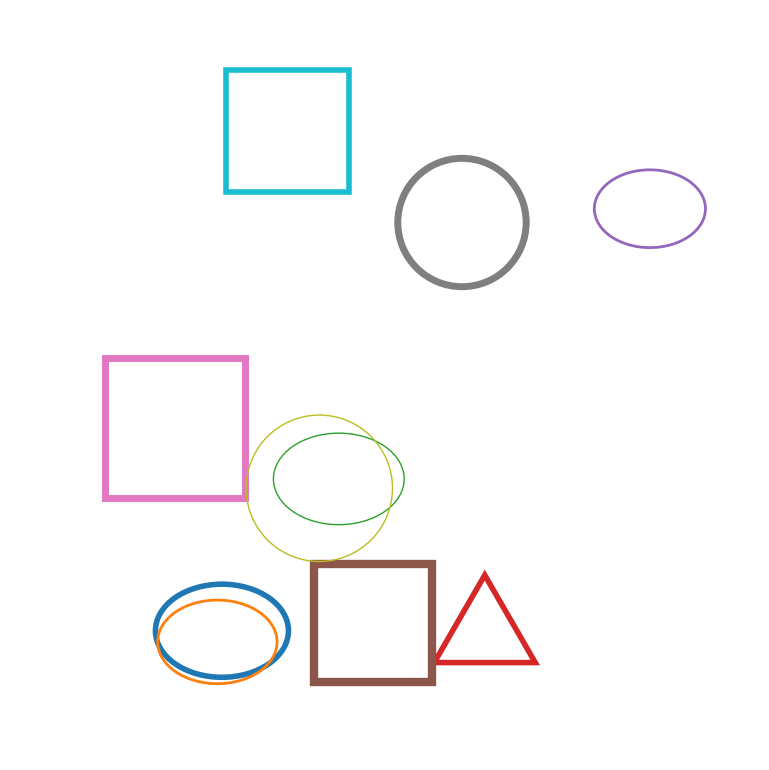[{"shape": "oval", "thickness": 2, "radius": 0.43, "center": [0.288, 0.181]}, {"shape": "oval", "thickness": 1, "radius": 0.39, "center": [0.282, 0.166]}, {"shape": "oval", "thickness": 0.5, "radius": 0.42, "center": [0.44, 0.378]}, {"shape": "triangle", "thickness": 2, "radius": 0.38, "center": [0.63, 0.177]}, {"shape": "oval", "thickness": 1, "radius": 0.36, "center": [0.844, 0.729]}, {"shape": "square", "thickness": 3, "radius": 0.38, "center": [0.484, 0.19]}, {"shape": "square", "thickness": 2.5, "radius": 0.46, "center": [0.227, 0.444]}, {"shape": "circle", "thickness": 2.5, "radius": 0.42, "center": [0.6, 0.711]}, {"shape": "circle", "thickness": 0.5, "radius": 0.48, "center": [0.415, 0.366]}, {"shape": "square", "thickness": 2, "radius": 0.4, "center": [0.373, 0.83]}]